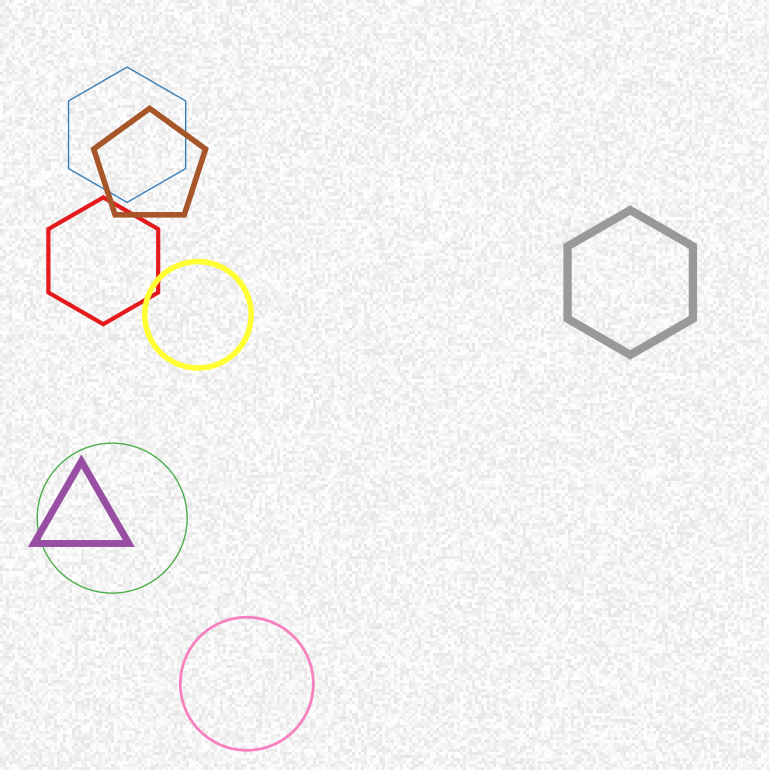[{"shape": "hexagon", "thickness": 1.5, "radius": 0.41, "center": [0.134, 0.661]}, {"shape": "hexagon", "thickness": 0.5, "radius": 0.44, "center": [0.165, 0.825]}, {"shape": "circle", "thickness": 0.5, "radius": 0.49, "center": [0.146, 0.327]}, {"shape": "triangle", "thickness": 2.5, "radius": 0.36, "center": [0.106, 0.33]}, {"shape": "circle", "thickness": 2, "radius": 0.35, "center": [0.257, 0.591]}, {"shape": "pentagon", "thickness": 2, "radius": 0.38, "center": [0.194, 0.783]}, {"shape": "circle", "thickness": 1, "radius": 0.43, "center": [0.321, 0.112]}, {"shape": "hexagon", "thickness": 3, "radius": 0.47, "center": [0.818, 0.633]}]